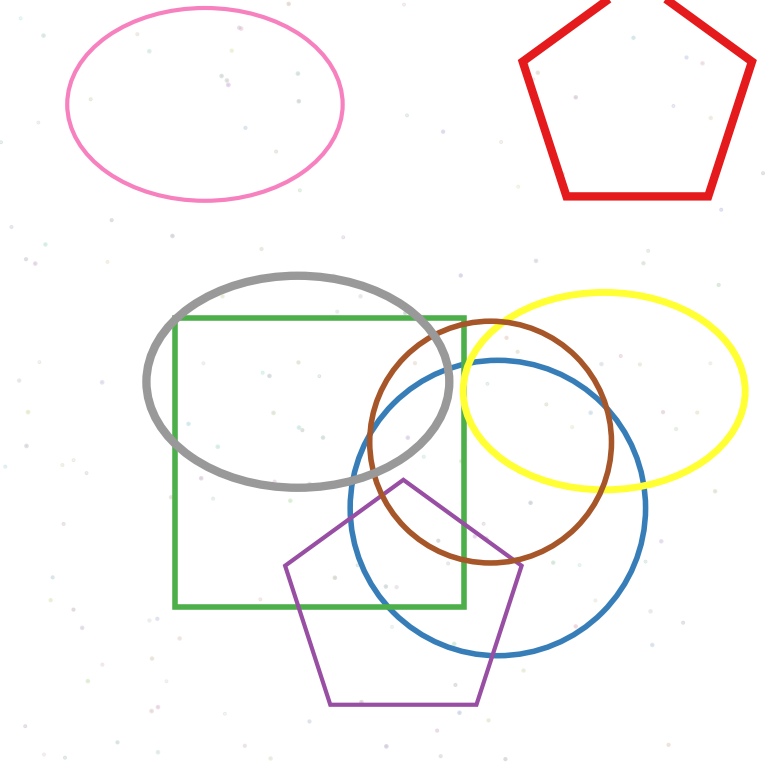[{"shape": "pentagon", "thickness": 3, "radius": 0.78, "center": [0.828, 0.872]}, {"shape": "circle", "thickness": 2, "radius": 0.96, "center": [0.647, 0.34]}, {"shape": "square", "thickness": 2, "radius": 0.94, "center": [0.415, 0.399]}, {"shape": "pentagon", "thickness": 1.5, "radius": 0.81, "center": [0.524, 0.215]}, {"shape": "oval", "thickness": 2.5, "radius": 0.92, "center": [0.785, 0.492]}, {"shape": "circle", "thickness": 2, "radius": 0.78, "center": [0.637, 0.426]}, {"shape": "oval", "thickness": 1.5, "radius": 0.89, "center": [0.266, 0.864]}, {"shape": "oval", "thickness": 3, "radius": 0.98, "center": [0.387, 0.504]}]